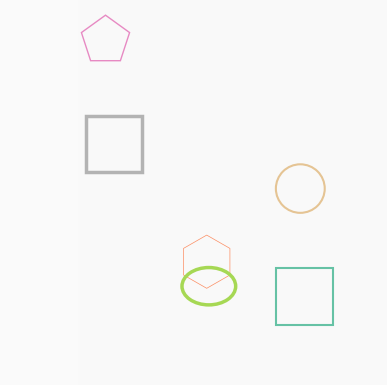[{"shape": "square", "thickness": 1.5, "radius": 0.37, "center": [0.787, 0.229]}, {"shape": "hexagon", "thickness": 0.5, "radius": 0.35, "center": [0.533, 0.32]}, {"shape": "pentagon", "thickness": 1, "radius": 0.33, "center": [0.272, 0.895]}, {"shape": "oval", "thickness": 2.5, "radius": 0.35, "center": [0.539, 0.257]}, {"shape": "circle", "thickness": 1.5, "radius": 0.32, "center": [0.775, 0.51]}, {"shape": "square", "thickness": 2.5, "radius": 0.37, "center": [0.294, 0.626]}]